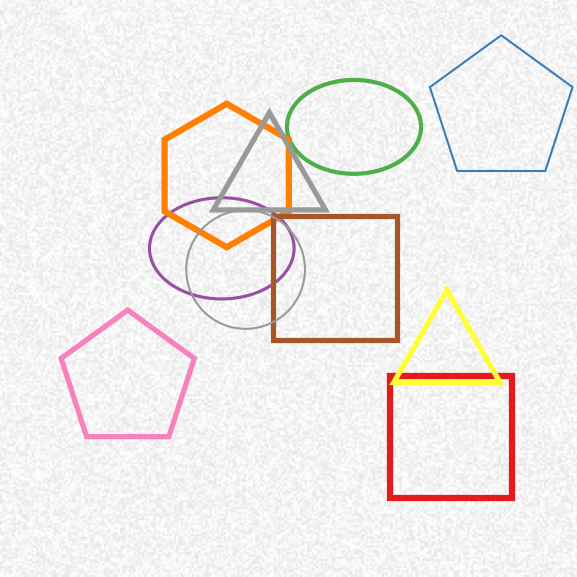[{"shape": "square", "thickness": 3, "radius": 0.53, "center": [0.781, 0.243]}, {"shape": "pentagon", "thickness": 1, "radius": 0.65, "center": [0.868, 0.808]}, {"shape": "oval", "thickness": 2, "radius": 0.58, "center": [0.613, 0.779]}, {"shape": "oval", "thickness": 1.5, "radius": 0.63, "center": [0.384, 0.569]}, {"shape": "hexagon", "thickness": 3, "radius": 0.62, "center": [0.393, 0.695]}, {"shape": "triangle", "thickness": 2.5, "radius": 0.53, "center": [0.774, 0.39]}, {"shape": "square", "thickness": 2.5, "radius": 0.53, "center": [0.58, 0.518]}, {"shape": "pentagon", "thickness": 2.5, "radius": 0.61, "center": [0.221, 0.341]}, {"shape": "circle", "thickness": 1, "radius": 0.51, "center": [0.425, 0.532]}, {"shape": "triangle", "thickness": 2.5, "radius": 0.56, "center": [0.466, 0.692]}]